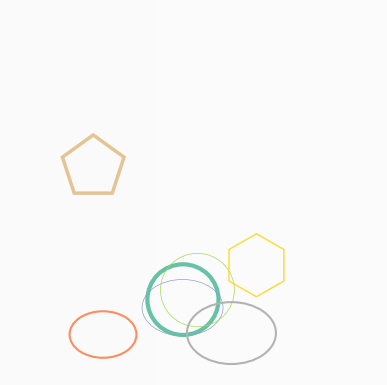[{"shape": "circle", "thickness": 3, "radius": 0.46, "center": [0.472, 0.222]}, {"shape": "oval", "thickness": 1.5, "radius": 0.43, "center": [0.266, 0.131]}, {"shape": "oval", "thickness": 0.5, "radius": 0.52, "center": [0.471, 0.201]}, {"shape": "circle", "thickness": 0.5, "radius": 0.48, "center": [0.509, 0.247]}, {"shape": "hexagon", "thickness": 1, "radius": 0.41, "center": [0.662, 0.311]}, {"shape": "pentagon", "thickness": 2.5, "radius": 0.42, "center": [0.241, 0.566]}, {"shape": "oval", "thickness": 1.5, "radius": 0.57, "center": [0.597, 0.135]}]